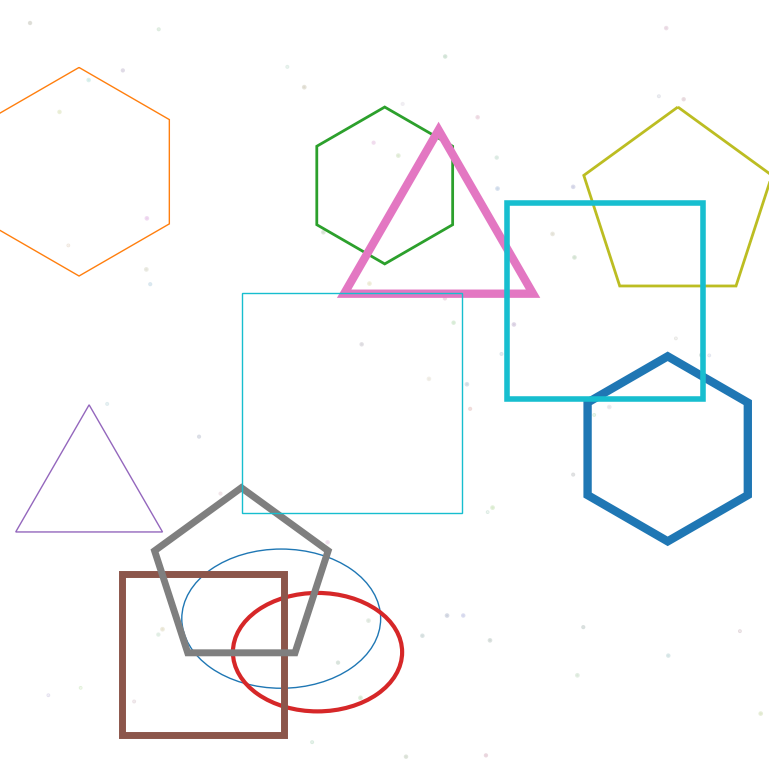[{"shape": "hexagon", "thickness": 3, "radius": 0.6, "center": [0.867, 0.417]}, {"shape": "oval", "thickness": 0.5, "radius": 0.65, "center": [0.365, 0.197]}, {"shape": "hexagon", "thickness": 0.5, "radius": 0.68, "center": [0.103, 0.777]}, {"shape": "hexagon", "thickness": 1, "radius": 0.51, "center": [0.5, 0.759]}, {"shape": "oval", "thickness": 1.5, "radius": 0.55, "center": [0.412, 0.153]}, {"shape": "triangle", "thickness": 0.5, "radius": 0.55, "center": [0.116, 0.364]}, {"shape": "square", "thickness": 2.5, "radius": 0.52, "center": [0.264, 0.15]}, {"shape": "triangle", "thickness": 3, "radius": 0.71, "center": [0.57, 0.689]}, {"shape": "pentagon", "thickness": 2.5, "radius": 0.59, "center": [0.313, 0.248]}, {"shape": "pentagon", "thickness": 1, "radius": 0.64, "center": [0.88, 0.733]}, {"shape": "square", "thickness": 0.5, "radius": 0.71, "center": [0.457, 0.477]}, {"shape": "square", "thickness": 2, "radius": 0.64, "center": [0.786, 0.61]}]